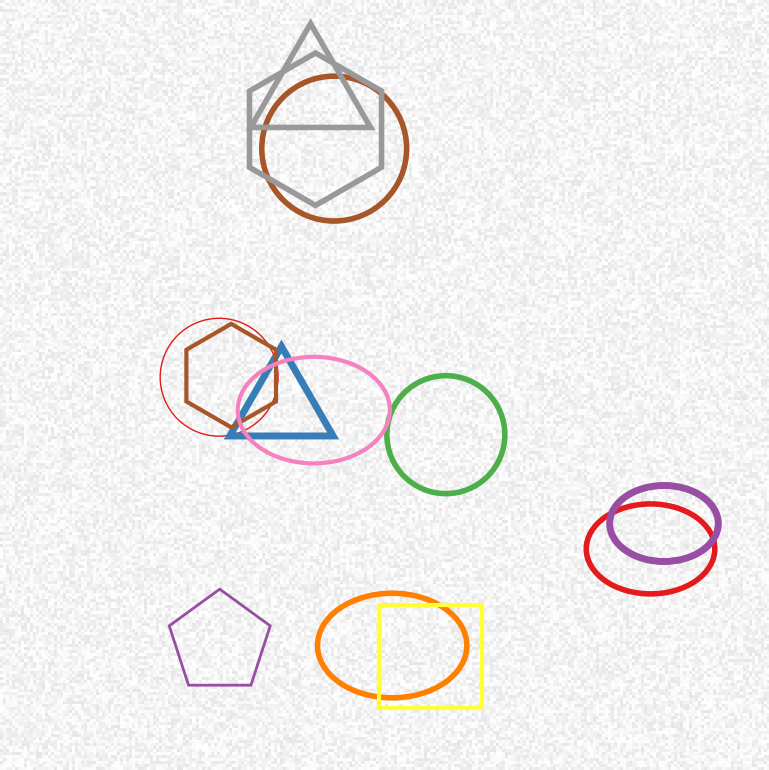[{"shape": "circle", "thickness": 0.5, "radius": 0.38, "center": [0.285, 0.51]}, {"shape": "oval", "thickness": 2, "radius": 0.42, "center": [0.845, 0.287]}, {"shape": "triangle", "thickness": 2.5, "radius": 0.39, "center": [0.366, 0.473]}, {"shape": "circle", "thickness": 2, "radius": 0.38, "center": [0.579, 0.436]}, {"shape": "oval", "thickness": 2.5, "radius": 0.35, "center": [0.862, 0.32]}, {"shape": "pentagon", "thickness": 1, "radius": 0.34, "center": [0.285, 0.166]}, {"shape": "oval", "thickness": 2, "radius": 0.48, "center": [0.509, 0.162]}, {"shape": "square", "thickness": 1.5, "radius": 0.33, "center": [0.559, 0.147]}, {"shape": "circle", "thickness": 2, "radius": 0.47, "center": [0.434, 0.807]}, {"shape": "hexagon", "thickness": 1.5, "radius": 0.34, "center": [0.3, 0.512]}, {"shape": "oval", "thickness": 1.5, "radius": 0.49, "center": [0.408, 0.467]}, {"shape": "hexagon", "thickness": 2, "radius": 0.5, "center": [0.41, 0.832]}, {"shape": "triangle", "thickness": 2, "radius": 0.45, "center": [0.403, 0.879]}]